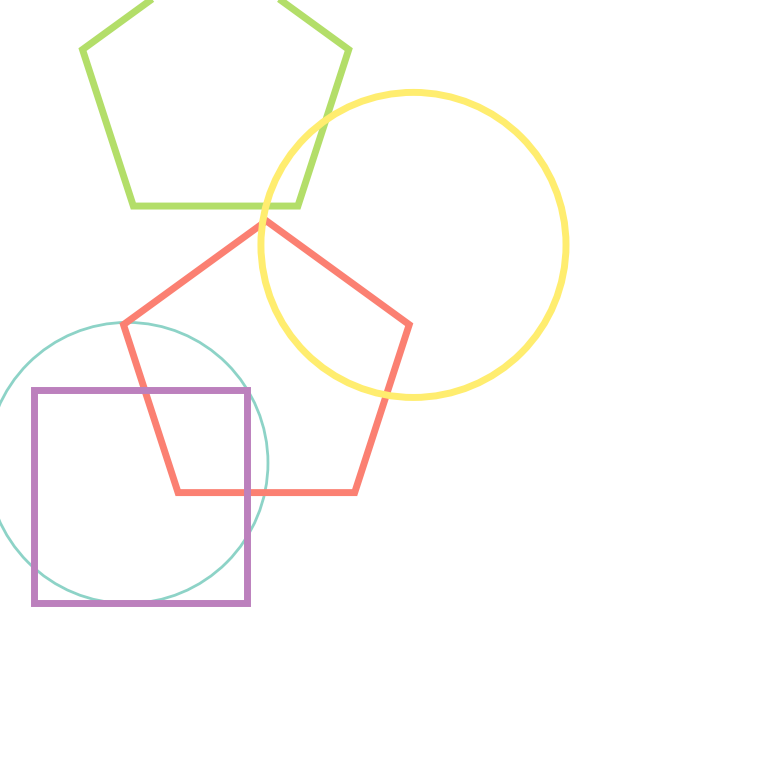[{"shape": "circle", "thickness": 1, "radius": 0.91, "center": [0.166, 0.399]}, {"shape": "pentagon", "thickness": 2.5, "radius": 0.98, "center": [0.346, 0.518]}, {"shape": "pentagon", "thickness": 2.5, "radius": 0.91, "center": [0.28, 0.879]}, {"shape": "square", "thickness": 2.5, "radius": 0.69, "center": [0.182, 0.355]}, {"shape": "circle", "thickness": 2.5, "radius": 0.99, "center": [0.537, 0.682]}]